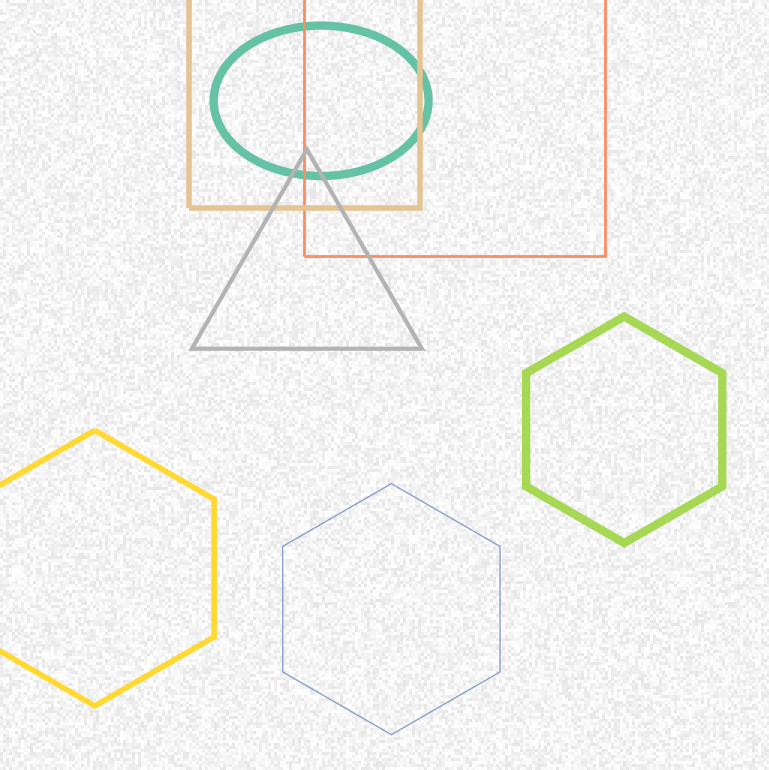[{"shape": "oval", "thickness": 3, "radius": 0.7, "center": [0.417, 0.869]}, {"shape": "square", "thickness": 1, "radius": 0.98, "center": [0.59, 0.863]}, {"shape": "hexagon", "thickness": 0.5, "radius": 0.81, "center": [0.508, 0.209]}, {"shape": "hexagon", "thickness": 3, "radius": 0.74, "center": [0.811, 0.442]}, {"shape": "hexagon", "thickness": 2, "radius": 0.89, "center": [0.123, 0.262]}, {"shape": "square", "thickness": 2, "radius": 0.75, "center": [0.395, 0.88]}, {"shape": "triangle", "thickness": 1.5, "radius": 0.86, "center": [0.399, 0.633]}]